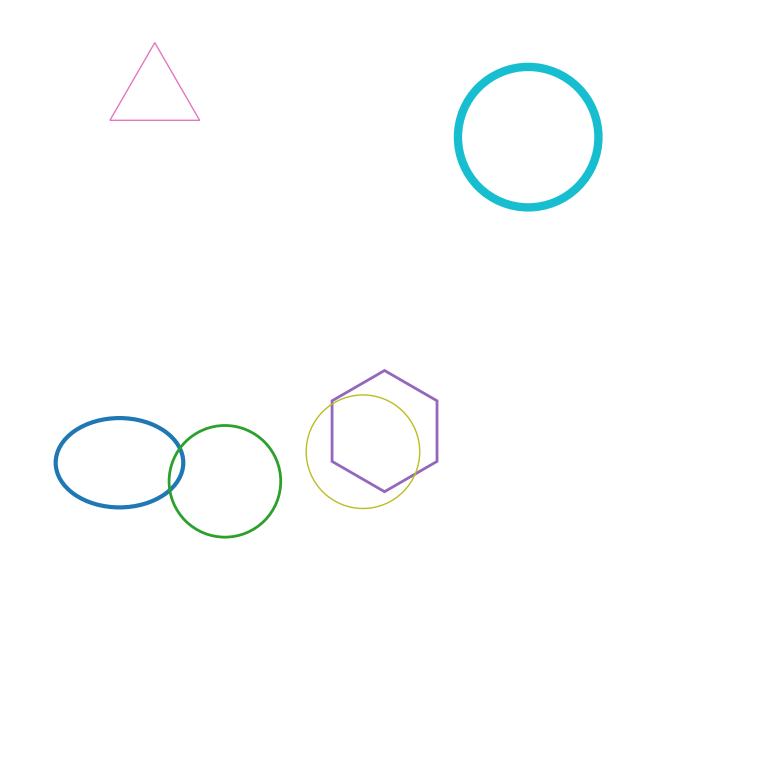[{"shape": "oval", "thickness": 1.5, "radius": 0.41, "center": [0.155, 0.399]}, {"shape": "circle", "thickness": 1, "radius": 0.36, "center": [0.292, 0.375]}, {"shape": "hexagon", "thickness": 1, "radius": 0.39, "center": [0.499, 0.44]}, {"shape": "triangle", "thickness": 0.5, "radius": 0.34, "center": [0.201, 0.877]}, {"shape": "circle", "thickness": 0.5, "radius": 0.37, "center": [0.471, 0.413]}, {"shape": "circle", "thickness": 3, "radius": 0.46, "center": [0.686, 0.822]}]